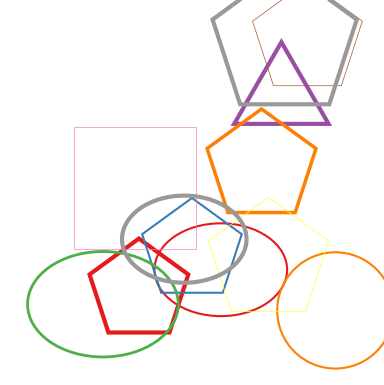[{"shape": "pentagon", "thickness": 3, "radius": 0.67, "center": [0.361, 0.245]}, {"shape": "oval", "thickness": 1.5, "radius": 0.86, "center": [0.574, 0.299]}, {"shape": "pentagon", "thickness": 1.5, "radius": 0.68, "center": [0.499, 0.35]}, {"shape": "oval", "thickness": 2, "radius": 0.98, "center": [0.267, 0.21]}, {"shape": "triangle", "thickness": 3, "radius": 0.71, "center": [0.731, 0.749]}, {"shape": "pentagon", "thickness": 2.5, "radius": 0.74, "center": [0.679, 0.568]}, {"shape": "circle", "thickness": 1.5, "radius": 0.76, "center": [0.871, 0.194]}, {"shape": "pentagon", "thickness": 0.5, "radius": 0.82, "center": [0.697, 0.323]}, {"shape": "pentagon", "thickness": 0.5, "radius": 0.75, "center": [0.799, 0.899]}, {"shape": "square", "thickness": 0.5, "radius": 0.8, "center": [0.351, 0.512]}, {"shape": "pentagon", "thickness": 3, "radius": 0.98, "center": [0.739, 0.888]}, {"shape": "oval", "thickness": 3, "radius": 0.81, "center": [0.479, 0.379]}]